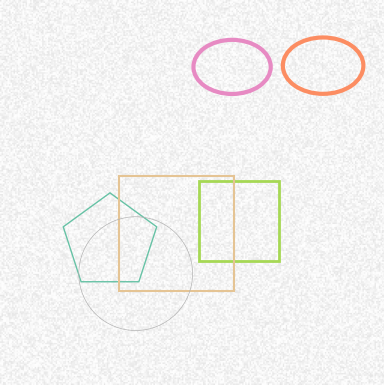[{"shape": "pentagon", "thickness": 1, "radius": 0.64, "center": [0.286, 0.371]}, {"shape": "oval", "thickness": 3, "radius": 0.52, "center": [0.839, 0.829]}, {"shape": "oval", "thickness": 3, "radius": 0.5, "center": [0.603, 0.826]}, {"shape": "square", "thickness": 2, "radius": 0.52, "center": [0.62, 0.425]}, {"shape": "square", "thickness": 1.5, "radius": 0.75, "center": [0.459, 0.394]}, {"shape": "circle", "thickness": 0.5, "radius": 0.74, "center": [0.352, 0.289]}]